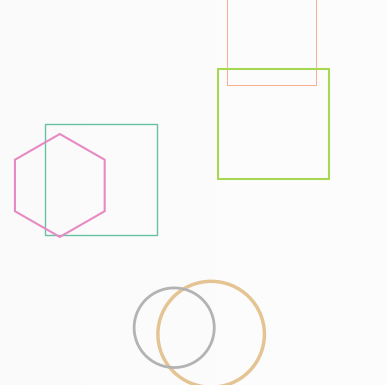[{"shape": "square", "thickness": 1, "radius": 0.72, "center": [0.261, 0.535]}, {"shape": "square", "thickness": 0.5, "radius": 0.58, "center": [0.701, 0.894]}, {"shape": "hexagon", "thickness": 1.5, "radius": 0.67, "center": [0.154, 0.518]}, {"shape": "square", "thickness": 1.5, "radius": 0.72, "center": [0.707, 0.678]}, {"shape": "circle", "thickness": 2.5, "radius": 0.69, "center": [0.545, 0.132]}, {"shape": "circle", "thickness": 2, "radius": 0.52, "center": [0.45, 0.149]}]